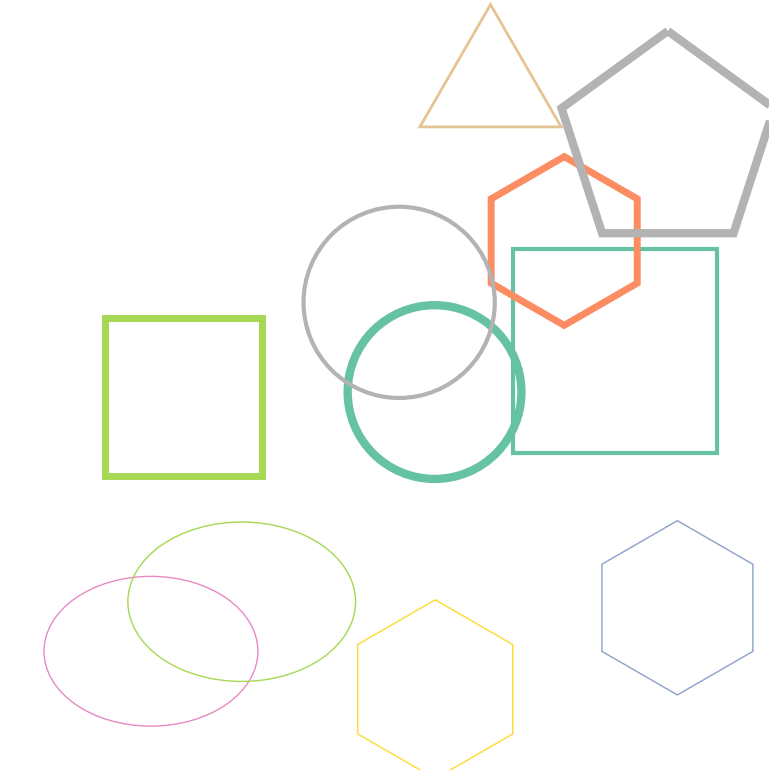[{"shape": "circle", "thickness": 3, "radius": 0.56, "center": [0.564, 0.491]}, {"shape": "square", "thickness": 1.5, "radius": 0.66, "center": [0.799, 0.544]}, {"shape": "hexagon", "thickness": 2.5, "radius": 0.55, "center": [0.733, 0.687]}, {"shape": "hexagon", "thickness": 0.5, "radius": 0.57, "center": [0.88, 0.211]}, {"shape": "oval", "thickness": 0.5, "radius": 0.69, "center": [0.196, 0.154]}, {"shape": "oval", "thickness": 0.5, "radius": 0.74, "center": [0.314, 0.219]}, {"shape": "square", "thickness": 2.5, "radius": 0.51, "center": [0.238, 0.484]}, {"shape": "hexagon", "thickness": 0.5, "radius": 0.58, "center": [0.565, 0.105]}, {"shape": "triangle", "thickness": 1, "radius": 0.53, "center": [0.637, 0.888]}, {"shape": "circle", "thickness": 1.5, "radius": 0.62, "center": [0.518, 0.607]}, {"shape": "pentagon", "thickness": 3, "radius": 0.73, "center": [0.867, 0.815]}]